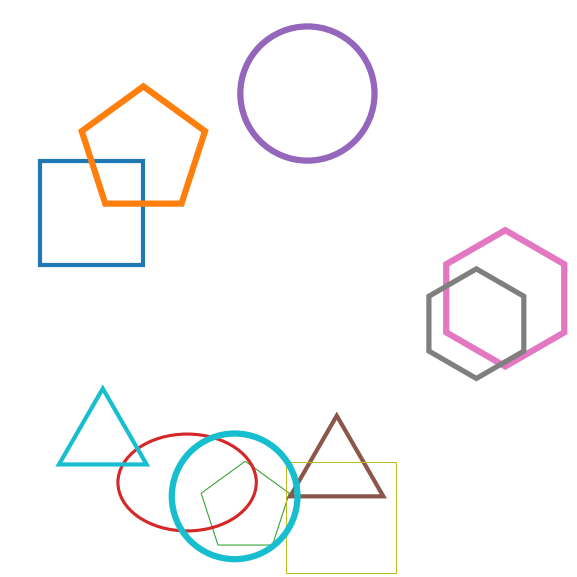[{"shape": "square", "thickness": 2, "radius": 0.45, "center": [0.159, 0.63]}, {"shape": "pentagon", "thickness": 3, "radius": 0.56, "center": [0.248, 0.737]}, {"shape": "pentagon", "thickness": 0.5, "radius": 0.4, "center": [0.425, 0.12]}, {"shape": "oval", "thickness": 1.5, "radius": 0.6, "center": [0.324, 0.164]}, {"shape": "circle", "thickness": 3, "radius": 0.58, "center": [0.532, 0.837]}, {"shape": "triangle", "thickness": 2, "radius": 0.47, "center": [0.583, 0.186]}, {"shape": "hexagon", "thickness": 3, "radius": 0.59, "center": [0.875, 0.483]}, {"shape": "hexagon", "thickness": 2.5, "radius": 0.47, "center": [0.825, 0.439]}, {"shape": "square", "thickness": 0.5, "radius": 0.48, "center": [0.591, 0.103]}, {"shape": "triangle", "thickness": 2, "radius": 0.44, "center": [0.178, 0.239]}, {"shape": "circle", "thickness": 3, "radius": 0.54, "center": [0.406, 0.14]}]